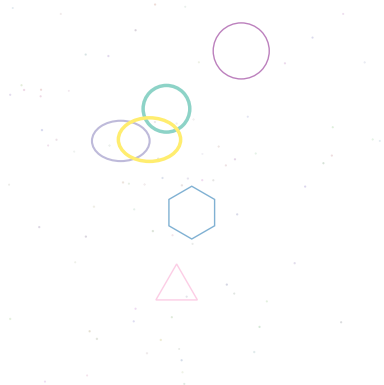[{"shape": "circle", "thickness": 2.5, "radius": 0.3, "center": [0.432, 0.717]}, {"shape": "oval", "thickness": 1.5, "radius": 0.37, "center": [0.314, 0.634]}, {"shape": "hexagon", "thickness": 1, "radius": 0.34, "center": [0.498, 0.448]}, {"shape": "triangle", "thickness": 1, "radius": 0.31, "center": [0.459, 0.252]}, {"shape": "circle", "thickness": 1, "radius": 0.36, "center": [0.627, 0.868]}, {"shape": "oval", "thickness": 2.5, "radius": 0.4, "center": [0.388, 0.637]}]